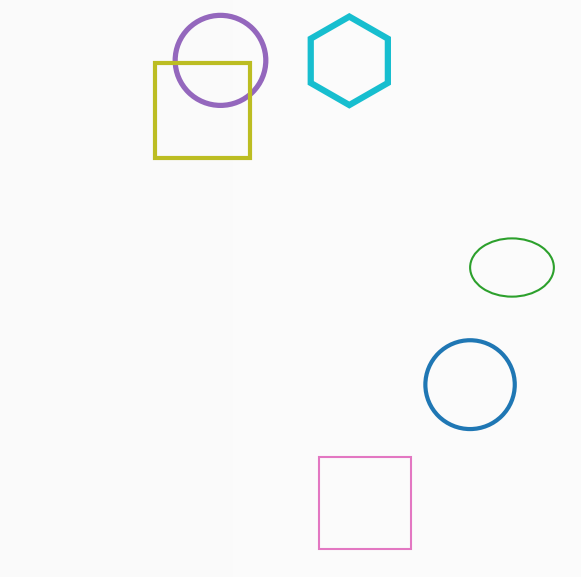[{"shape": "circle", "thickness": 2, "radius": 0.38, "center": [0.809, 0.333]}, {"shape": "oval", "thickness": 1, "radius": 0.36, "center": [0.881, 0.536]}, {"shape": "circle", "thickness": 2.5, "radius": 0.39, "center": [0.379, 0.895]}, {"shape": "square", "thickness": 1, "radius": 0.4, "center": [0.628, 0.128]}, {"shape": "square", "thickness": 2, "radius": 0.41, "center": [0.348, 0.808]}, {"shape": "hexagon", "thickness": 3, "radius": 0.38, "center": [0.601, 0.894]}]